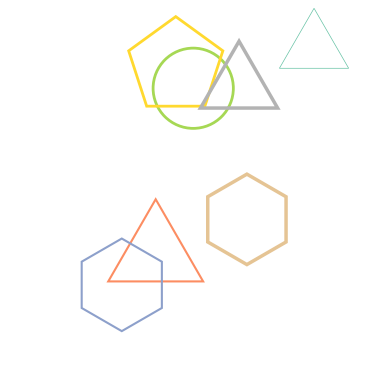[{"shape": "triangle", "thickness": 0.5, "radius": 0.52, "center": [0.816, 0.875]}, {"shape": "triangle", "thickness": 1.5, "radius": 0.71, "center": [0.404, 0.34]}, {"shape": "hexagon", "thickness": 1.5, "radius": 0.6, "center": [0.316, 0.26]}, {"shape": "circle", "thickness": 2, "radius": 0.52, "center": [0.502, 0.771]}, {"shape": "pentagon", "thickness": 2, "radius": 0.64, "center": [0.457, 0.828]}, {"shape": "hexagon", "thickness": 2.5, "radius": 0.59, "center": [0.641, 0.43]}, {"shape": "triangle", "thickness": 2.5, "radius": 0.58, "center": [0.621, 0.777]}]